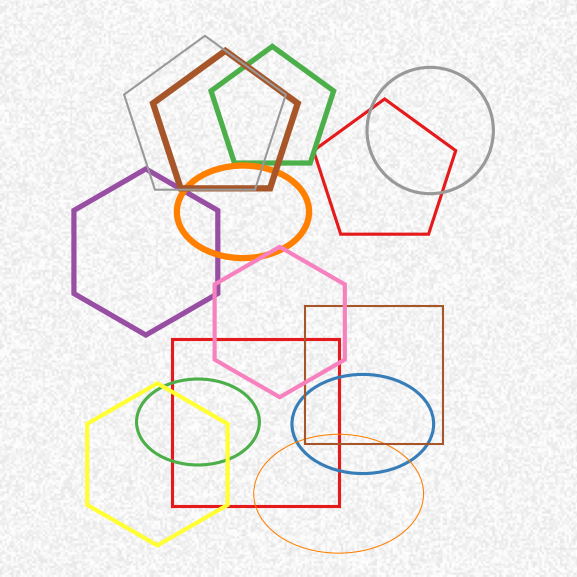[{"shape": "pentagon", "thickness": 1.5, "radius": 0.65, "center": [0.666, 0.698]}, {"shape": "square", "thickness": 1.5, "radius": 0.72, "center": [0.443, 0.268]}, {"shape": "oval", "thickness": 1.5, "radius": 0.61, "center": [0.628, 0.265]}, {"shape": "pentagon", "thickness": 2.5, "radius": 0.56, "center": [0.472, 0.807]}, {"shape": "oval", "thickness": 1.5, "radius": 0.53, "center": [0.343, 0.268]}, {"shape": "hexagon", "thickness": 2.5, "radius": 0.72, "center": [0.253, 0.563]}, {"shape": "oval", "thickness": 0.5, "radius": 0.74, "center": [0.586, 0.144]}, {"shape": "oval", "thickness": 3, "radius": 0.57, "center": [0.421, 0.632]}, {"shape": "hexagon", "thickness": 2, "radius": 0.7, "center": [0.273, 0.195]}, {"shape": "square", "thickness": 1, "radius": 0.6, "center": [0.647, 0.35]}, {"shape": "pentagon", "thickness": 3, "radius": 0.66, "center": [0.39, 0.78]}, {"shape": "hexagon", "thickness": 2, "radius": 0.65, "center": [0.484, 0.442]}, {"shape": "circle", "thickness": 1.5, "radius": 0.55, "center": [0.745, 0.773]}, {"shape": "pentagon", "thickness": 1, "radius": 0.74, "center": [0.355, 0.79]}]